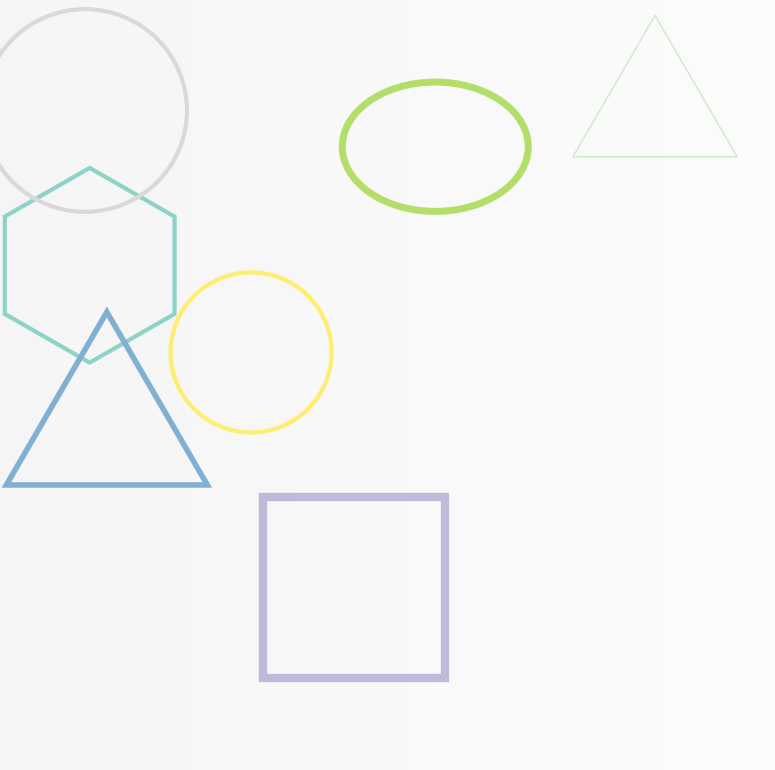[{"shape": "hexagon", "thickness": 1.5, "radius": 0.63, "center": [0.116, 0.656]}, {"shape": "square", "thickness": 3, "radius": 0.59, "center": [0.457, 0.237]}, {"shape": "triangle", "thickness": 2, "radius": 0.75, "center": [0.138, 0.445]}, {"shape": "oval", "thickness": 2.5, "radius": 0.6, "center": [0.562, 0.809]}, {"shape": "circle", "thickness": 1.5, "radius": 0.66, "center": [0.11, 0.857]}, {"shape": "triangle", "thickness": 0.5, "radius": 0.61, "center": [0.845, 0.858]}, {"shape": "circle", "thickness": 1.5, "radius": 0.52, "center": [0.324, 0.542]}]